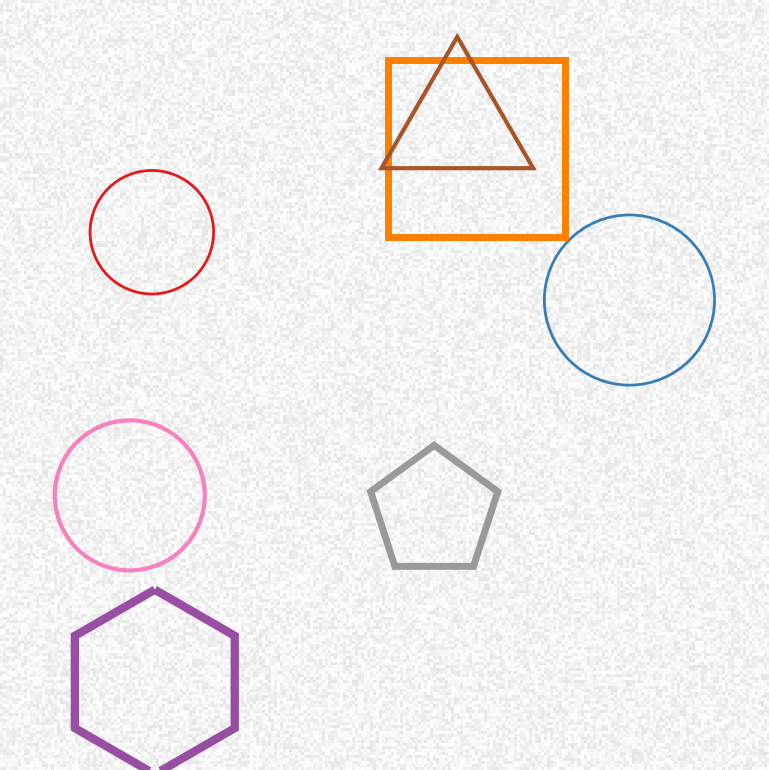[{"shape": "circle", "thickness": 1, "radius": 0.4, "center": [0.197, 0.698]}, {"shape": "circle", "thickness": 1, "radius": 0.55, "center": [0.817, 0.61]}, {"shape": "hexagon", "thickness": 3, "radius": 0.6, "center": [0.201, 0.114]}, {"shape": "square", "thickness": 2.5, "radius": 0.57, "center": [0.619, 0.807]}, {"shape": "triangle", "thickness": 1.5, "radius": 0.57, "center": [0.594, 0.838]}, {"shape": "circle", "thickness": 1.5, "radius": 0.49, "center": [0.169, 0.357]}, {"shape": "pentagon", "thickness": 2.5, "radius": 0.43, "center": [0.564, 0.335]}]